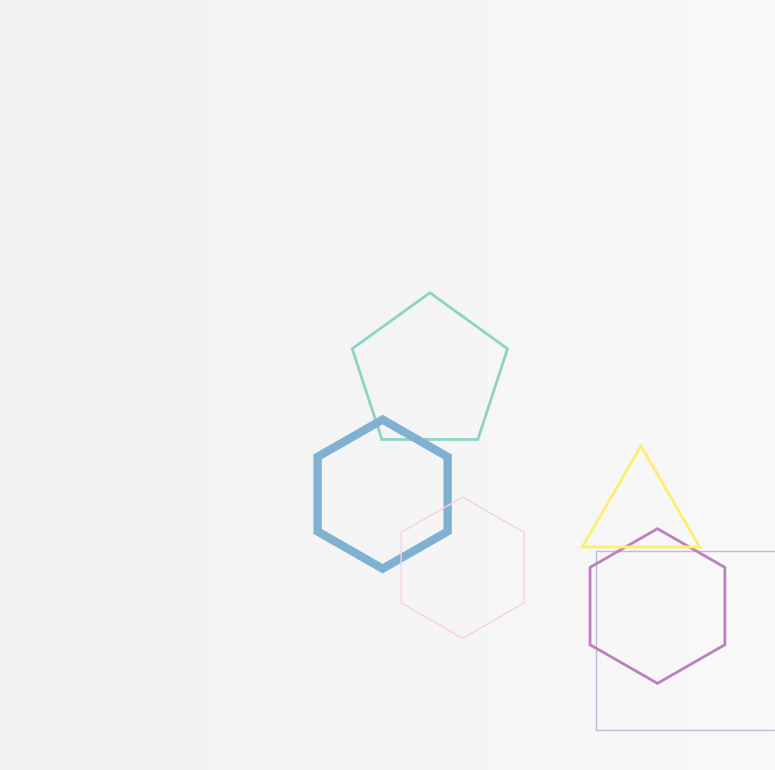[{"shape": "pentagon", "thickness": 1, "radius": 0.53, "center": [0.555, 0.514]}, {"shape": "square", "thickness": 0.5, "radius": 0.58, "center": [0.885, 0.168]}, {"shape": "hexagon", "thickness": 3, "radius": 0.48, "center": [0.494, 0.358]}, {"shape": "hexagon", "thickness": 0.5, "radius": 0.46, "center": [0.597, 0.263]}, {"shape": "hexagon", "thickness": 1, "radius": 0.5, "center": [0.848, 0.213]}, {"shape": "triangle", "thickness": 1, "radius": 0.44, "center": [0.827, 0.333]}]